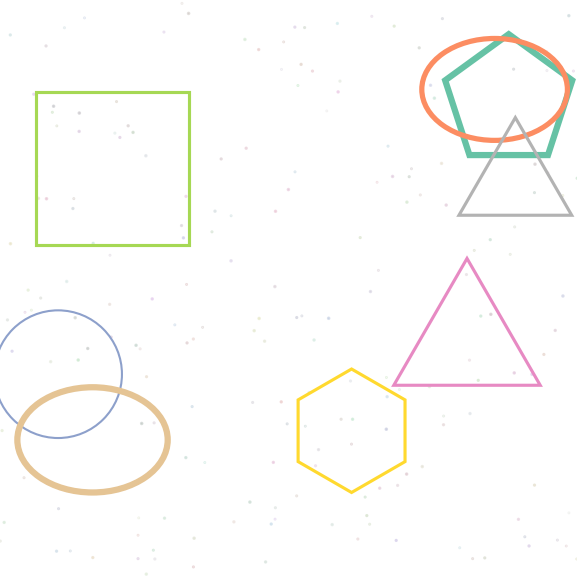[{"shape": "pentagon", "thickness": 3, "radius": 0.58, "center": [0.881, 0.824]}, {"shape": "oval", "thickness": 2.5, "radius": 0.63, "center": [0.856, 0.844]}, {"shape": "circle", "thickness": 1, "radius": 0.55, "center": [0.101, 0.351]}, {"shape": "triangle", "thickness": 1.5, "radius": 0.73, "center": [0.809, 0.405]}, {"shape": "square", "thickness": 1.5, "radius": 0.66, "center": [0.194, 0.708]}, {"shape": "hexagon", "thickness": 1.5, "radius": 0.53, "center": [0.609, 0.253]}, {"shape": "oval", "thickness": 3, "radius": 0.65, "center": [0.16, 0.237]}, {"shape": "triangle", "thickness": 1.5, "radius": 0.56, "center": [0.892, 0.683]}]